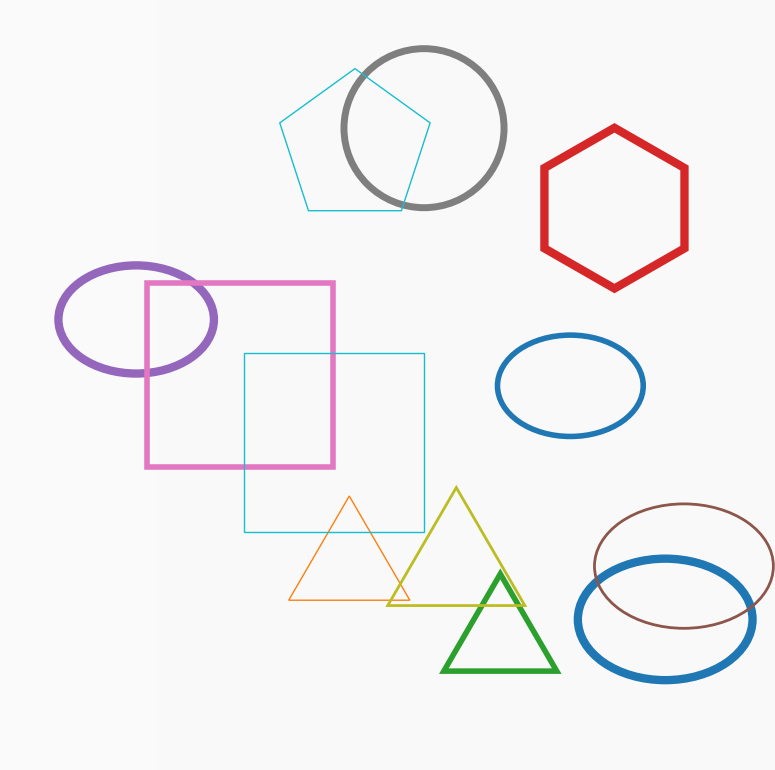[{"shape": "oval", "thickness": 2, "radius": 0.47, "center": [0.736, 0.499]}, {"shape": "oval", "thickness": 3, "radius": 0.56, "center": [0.858, 0.196]}, {"shape": "triangle", "thickness": 0.5, "radius": 0.45, "center": [0.451, 0.266]}, {"shape": "triangle", "thickness": 2, "radius": 0.42, "center": [0.646, 0.17]}, {"shape": "hexagon", "thickness": 3, "radius": 0.52, "center": [0.793, 0.73]}, {"shape": "oval", "thickness": 3, "radius": 0.5, "center": [0.176, 0.585]}, {"shape": "oval", "thickness": 1, "radius": 0.58, "center": [0.882, 0.265]}, {"shape": "square", "thickness": 2, "radius": 0.6, "center": [0.31, 0.513]}, {"shape": "circle", "thickness": 2.5, "radius": 0.52, "center": [0.547, 0.834]}, {"shape": "triangle", "thickness": 1, "radius": 0.51, "center": [0.589, 0.265]}, {"shape": "square", "thickness": 0.5, "radius": 0.58, "center": [0.431, 0.426]}, {"shape": "pentagon", "thickness": 0.5, "radius": 0.51, "center": [0.458, 0.809]}]